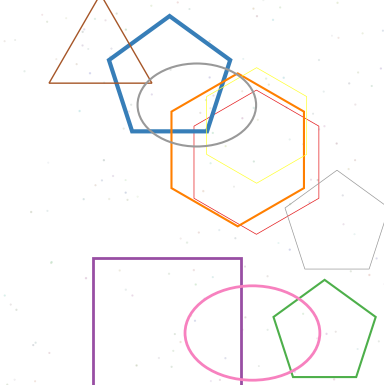[{"shape": "hexagon", "thickness": 0.5, "radius": 0.94, "center": [0.666, 0.579]}, {"shape": "pentagon", "thickness": 3, "radius": 0.83, "center": [0.44, 0.793]}, {"shape": "pentagon", "thickness": 1.5, "radius": 0.7, "center": [0.843, 0.134]}, {"shape": "square", "thickness": 2, "radius": 0.96, "center": [0.433, 0.136]}, {"shape": "hexagon", "thickness": 1.5, "radius": 0.99, "center": [0.617, 0.611]}, {"shape": "hexagon", "thickness": 0.5, "radius": 0.75, "center": [0.667, 0.674]}, {"shape": "triangle", "thickness": 1, "radius": 0.77, "center": [0.261, 0.861]}, {"shape": "oval", "thickness": 2, "radius": 0.88, "center": [0.656, 0.135]}, {"shape": "pentagon", "thickness": 0.5, "radius": 0.71, "center": [0.875, 0.416]}, {"shape": "oval", "thickness": 1.5, "radius": 0.77, "center": [0.511, 0.727]}]